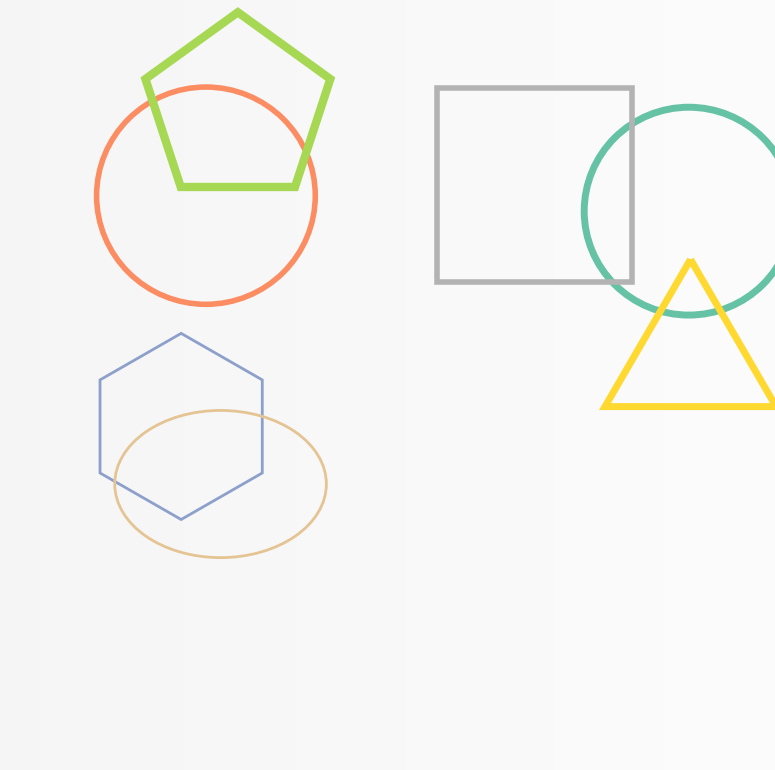[{"shape": "circle", "thickness": 2.5, "radius": 0.67, "center": [0.889, 0.726]}, {"shape": "circle", "thickness": 2, "radius": 0.71, "center": [0.266, 0.746]}, {"shape": "hexagon", "thickness": 1, "radius": 0.6, "center": [0.234, 0.446]}, {"shape": "pentagon", "thickness": 3, "radius": 0.63, "center": [0.307, 0.859]}, {"shape": "triangle", "thickness": 2.5, "radius": 0.64, "center": [0.891, 0.536]}, {"shape": "oval", "thickness": 1, "radius": 0.68, "center": [0.285, 0.371]}, {"shape": "square", "thickness": 2, "radius": 0.63, "center": [0.689, 0.759]}]